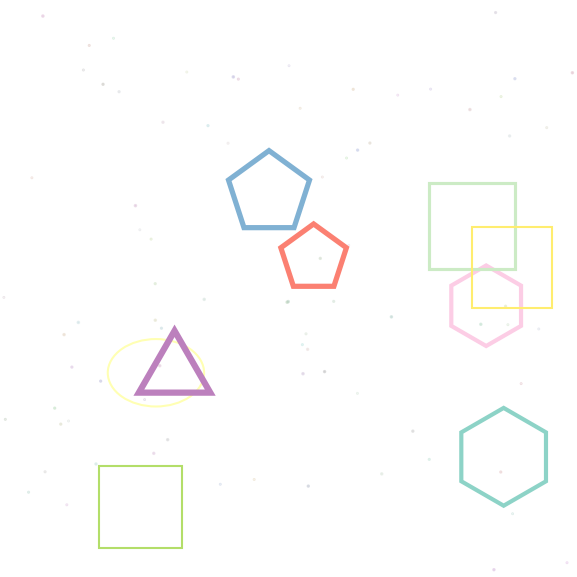[{"shape": "hexagon", "thickness": 2, "radius": 0.42, "center": [0.872, 0.208]}, {"shape": "oval", "thickness": 1, "radius": 0.42, "center": [0.27, 0.354]}, {"shape": "pentagon", "thickness": 2.5, "radius": 0.3, "center": [0.543, 0.552]}, {"shape": "pentagon", "thickness": 2.5, "radius": 0.37, "center": [0.466, 0.665]}, {"shape": "square", "thickness": 1, "radius": 0.36, "center": [0.243, 0.122]}, {"shape": "hexagon", "thickness": 2, "radius": 0.35, "center": [0.842, 0.47]}, {"shape": "triangle", "thickness": 3, "radius": 0.36, "center": [0.302, 0.355]}, {"shape": "square", "thickness": 1.5, "radius": 0.37, "center": [0.817, 0.608]}, {"shape": "square", "thickness": 1, "radius": 0.35, "center": [0.887, 0.536]}]